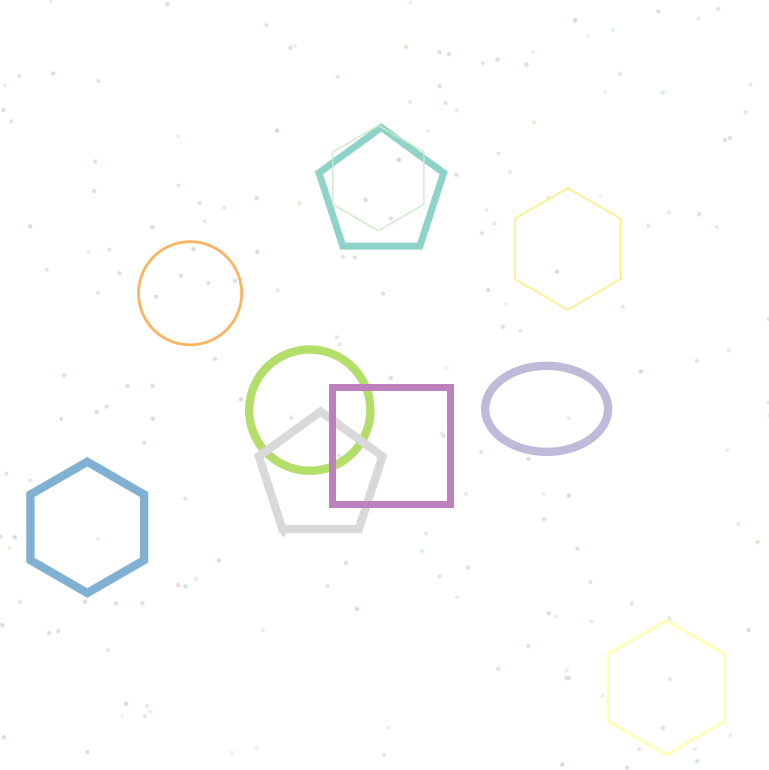[{"shape": "pentagon", "thickness": 2.5, "radius": 0.43, "center": [0.495, 0.749]}, {"shape": "hexagon", "thickness": 1, "radius": 0.44, "center": [0.865, 0.107]}, {"shape": "oval", "thickness": 3, "radius": 0.4, "center": [0.71, 0.469]}, {"shape": "hexagon", "thickness": 3, "radius": 0.43, "center": [0.113, 0.315]}, {"shape": "circle", "thickness": 1, "radius": 0.34, "center": [0.247, 0.619]}, {"shape": "circle", "thickness": 3, "radius": 0.39, "center": [0.402, 0.467]}, {"shape": "pentagon", "thickness": 3, "radius": 0.42, "center": [0.416, 0.381]}, {"shape": "square", "thickness": 2.5, "radius": 0.38, "center": [0.508, 0.421]}, {"shape": "hexagon", "thickness": 0.5, "radius": 0.34, "center": [0.491, 0.769]}, {"shape": "hexagon", "thickness": 0.5, "radius": 0.39, "center": [0.737, 0.677]}]